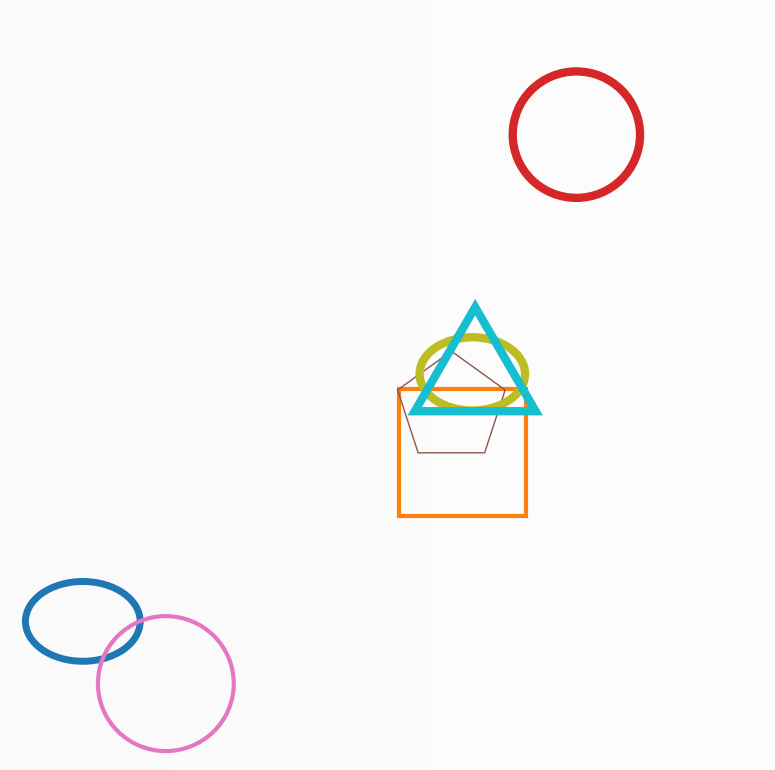[{"shape": "oval", "thickness": 2.5, "radius": 0.37, "center": [0.107, 0.193]}, {"shape": "square", "thickness": 1.5, "radius": 0.41, "center": [0.597, 0.412]}, {"shape": "circle", "thickness": 3, "radius": 0.41, "center": [0.744, 0.825]}, {"shape": "pentagon", "thickness": 0.5, "radius": 0.36, "center": [0.582, 0.471]}, {"shape": "circle", "thickness": 1.5, "radius": 0.44, "center": [0.214, 0.112]}, {"shape": "oval", "thickness": 3, "radius": 0.34, "center": [0.609, 0.514]}, {"shape": "triangle", "thickness": 3, "radius": 0.45, "center": [0.613, 0.511]}]